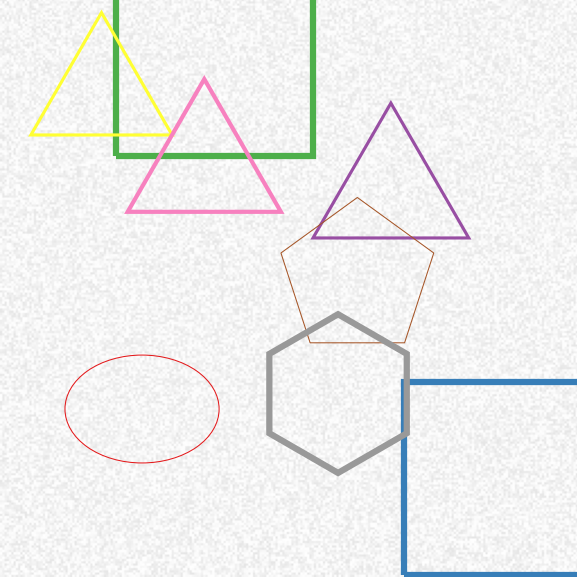[{"shape": "oval", "thickness": 0.5, "radius": 0.67, "center": [0.246, 0.291]}, {"shape": "square", "thickness": 3, "radius": 0.83, "center": [0.866, 0.171]}, {"shape": "square", "thickness": 3, "radius": 0.85, "center": [0.371, 0.9]}, {"shape": "triangle", "thickness": 1.5, "radius": 0.78, "center": [0.677, 0.665]}, {"shape": "triangle", "thickness": 1.5, "radius": 0.71, "center": [0.176, 0.836]}, {"shape": "pentagon", "thickness": 0.5, "radius": 0.7, "center": [0.619, 0.518]}, {"shape": "triangle", "thickness": 2, "radius": 0.77, "center": [0.354, 0.709]}, {"shape": "hexagon", "thickness": 3, "radius": 0.69, "center": [0.585, 0.318]}]